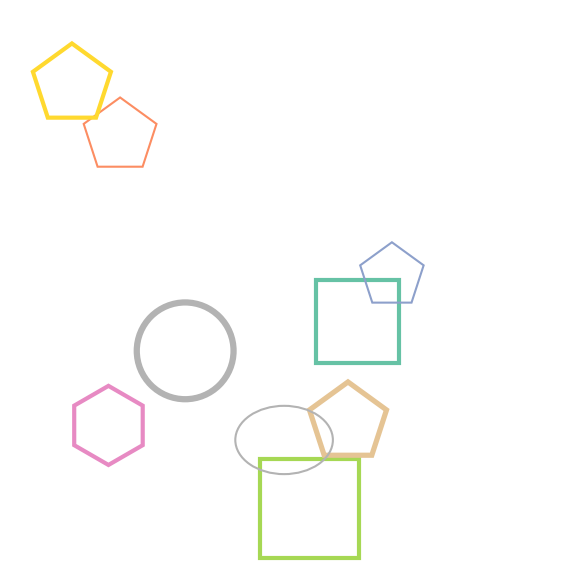[{"shape": "square", "thickness": 2, "radius": 0.36, "center": [0.62, 0.442]}, {"shape": "pentagon", "thickness": 1, "radius": 0.33, "center": [0.208, 0.764]}, {"shape": "pentagon", "thickness": 1, "radius": 0.29, "center": [0.679, 0.522]}, {"shape": "hexagon", "thickness": 2, "radius": 0.34, "center": [0.188, 0.262]}, {"shape": "square", "thickness": 2, "radius": 0.43, "center": [0.536, 0.118]}, {"shape": "pentagon", "thickness": 2, "radius": 0.36, "center": [0.125, 0.853]}, {"shape": "pentagon", "thickness": 2.5, "radius": 0.35, "center": [0.603, 0.268]}, {"shape": "circle", "thickness": 3, "radius": 0.42, "center": [0.321, 0.392]}, {"shape": "oval", "thickness": 1, "radius": 0.42, "center": [0.492, 0.237]}]